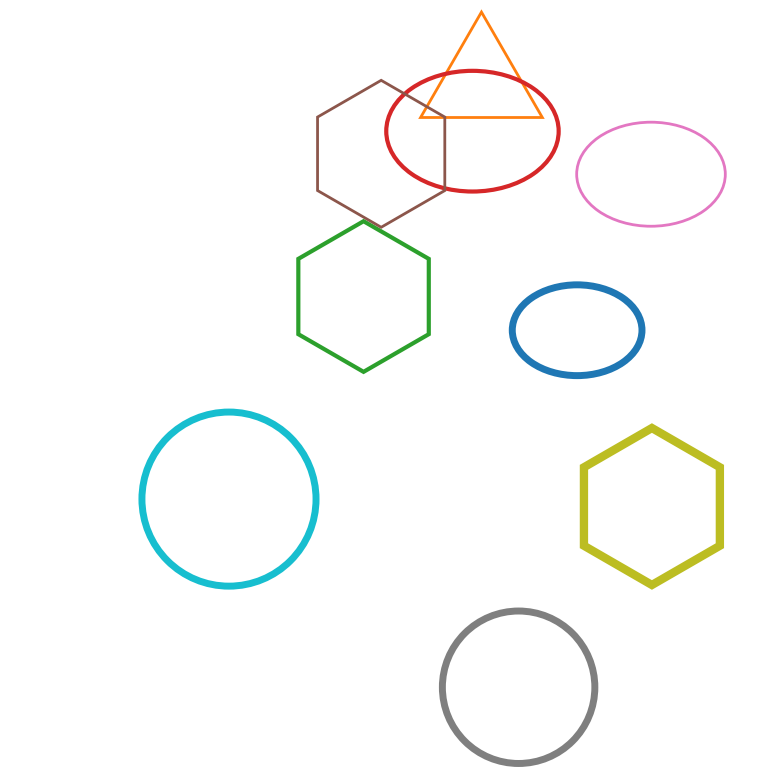[{"shape": "oval", "thickness": 2.5, "radius": 0.42, "center": [0.75, 0.571]}, {"shape": "triangle", "thickness": 1, "radius": 0.46, "center": [0.625, 0.893]}, {"shape": "hexagon", "thickness": 1.5, "radius": 0.49, "center": [0.472, 0.615]}, {"shape": "oval", "thickness": 1.5, "radius": 0.56, "center": [0.614, 0.83]}, {"shape": "hexagon", "thickness": 1, "radius": 0.48, "center": [0.495, 0.8]}, {"shape": "oval", "thickness": 1, "radius": 0.48, "center": [0.845, 0.774]}, {"shape": "circle", "thickness": 2.5, "radius": 0.5, "center": [0.674, 0.107]}, {"shape": "hexagon", "thickness": 3, "radius": 0.51, "center": [0.847, 0.342]}, {"shape": "circle", "thickness": 2.5, "radius": 0.57, "center": [0.297, 0.352]}]